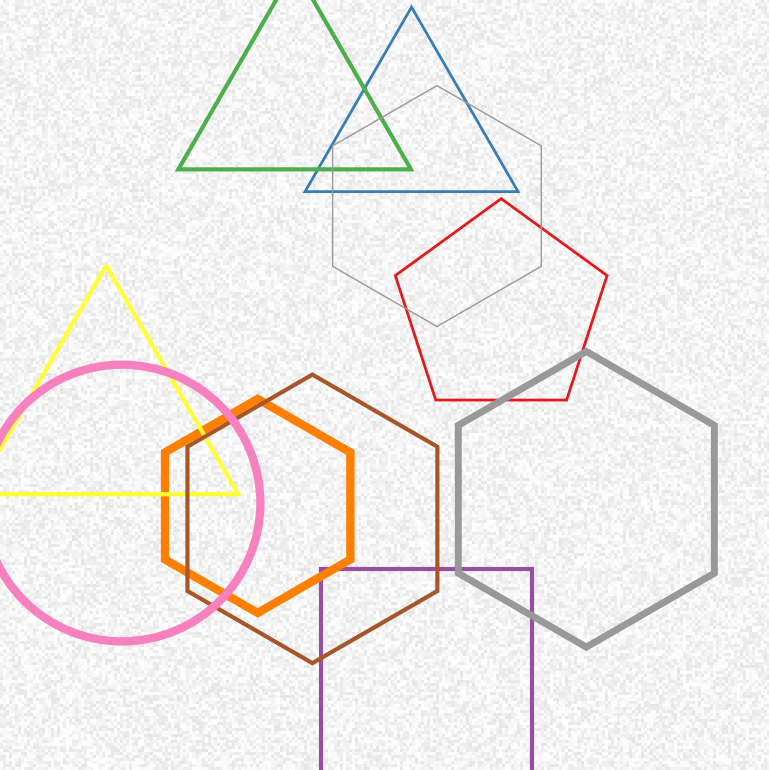[{"shape": "pentagon", "thickness": 1, "radius": 0.72, "center": [0.651, 0.597]}, {"shape": "triangle", "thickness": 1, "radius": 0.8, "center": [0.534, 0.831]}, {"shape": "triangle", "thickness": 1.5, "radius": 0.87, "center": [0.383, 0.867]}, {"shape": "square", "thickness": 1.5, "radius": 0.68, "center": [0.553, 0.124]}, {"shape": "hexagon", "thickness": 3, "radius": 0.69, "center": [0.335, 0.343]}, {"shape": "triangle", "thickness": 1.5, "radius": 0.99, "center": [0.138, 0.457]}, {"shape": "hexagon", "thickness": 1.5, "radius": 0.94, "center": [0.406, 0.326]}, {"shape": "circle", "thickness": 3, "radius": 0.9, "center": [0.158, 0.347]}, {"shape": "hexagon", "thickness": 2.5, "radius": 0.96, "center": [0.761, 0.352]}, {"shape": "hexagon", "thickness": 0.5, "radius": 0.78, "center": [0.567, 0.732]}]